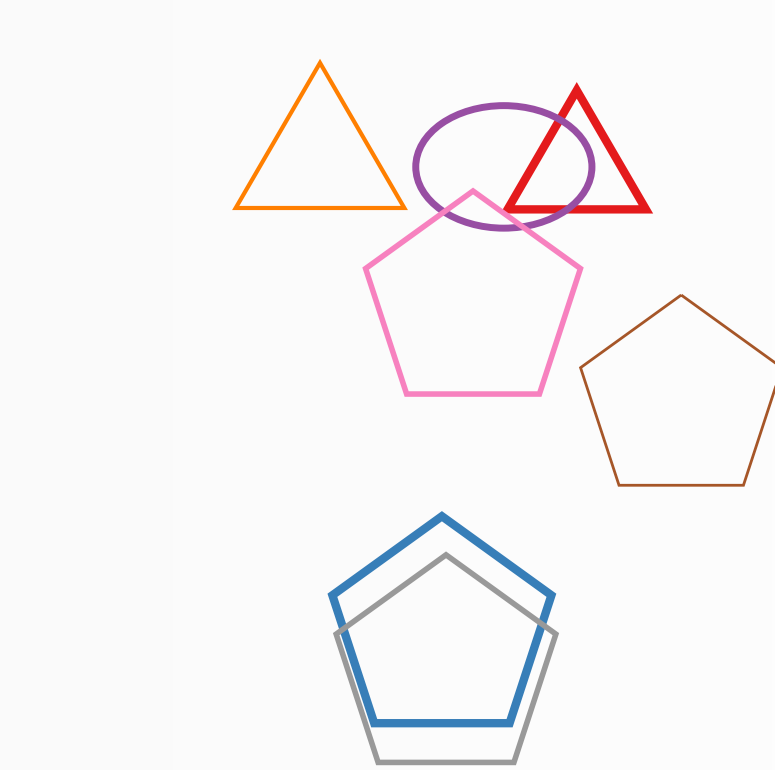[{"shape": "triangle", "thickness": 3, "radius": 0.52, "center": [0.744, 0.78]}, {"shape": "pentagon", "thickness": 3, "radius": 0.74, "center": [0.57, 0.181]}, {"shape": "oval", "thickness": 2.5, "radius": 0.57, "center": [0.65, 0.783]}, {"shape": "triangle", "thickness": 1.5, "radius": 0.63, "center": [0.413, 0.793]}, {"shape": "pentagon", "thickness": 1, "radius": 0.68, "center": [0.879, 0.48]}, {"shape": "pentagon", "thickness": 2, "radius": 0.73, "center": [0.61, 0.606]}, {"shape": "pentagon", "thickness": 2, "radius": 0.75, "center": [0.576, 0.13]}]